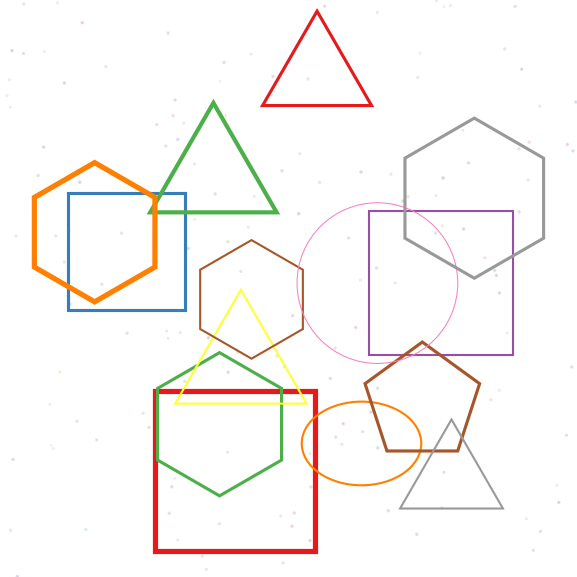[{"shape": "square", "thickness": 2.5, "radius": 0.69, "center": [0.406, 0.183]}, {"shape": "triangle", "thickness": 1.5, "radius": 0.54, "center": [0.549, 0.871]}, {"shape": "square", "thickness": 1.5, "radius": 0.51, "center": [0.219, 0.563]}, {"shape": "triangle", "thickness": 2, "radius": 0.63, "center": [0.37, 0.695]}, {"shape": "hexagon", "thickness": 1.5, "radius": 0.62, "center": [0.38, 0.265]}, {"shape": "square", "thickness": 1, "radius": 0.62, "center": [0.764, 0.509]}, {"shape": "hexagon", "thickness": 2.5, "radius": 0.6, "center": [0.164, 0.597]}, {"shape": "oval", "thickness": 1, "radius": 0.52, "center": [0.626, 0.231]}, {"shape": "triangle", "thickness": 1, "radius": 0.66, "center": [0.417, 0.366]}, {"shape": "pentagon", "thickness": 1.5, "radius": 0.52, "center": [0.731, 0.303]}, {"shape": "hexagon", "thickness": 1, "radius": 0.51, "center": [0.436, 0.481]}, {"shape": "circle", "thickness": 0.5, "radius": 0.7, "center": [0.654, 0.509]}, {"shape": "triangle", "thickness": 1, "radius": 0.51, "center": [0.782, 0.17]}, {"shape": "hexagon", "thickness": 1.5, "radius": 0.69, "center": [0.821, 0.656]}]